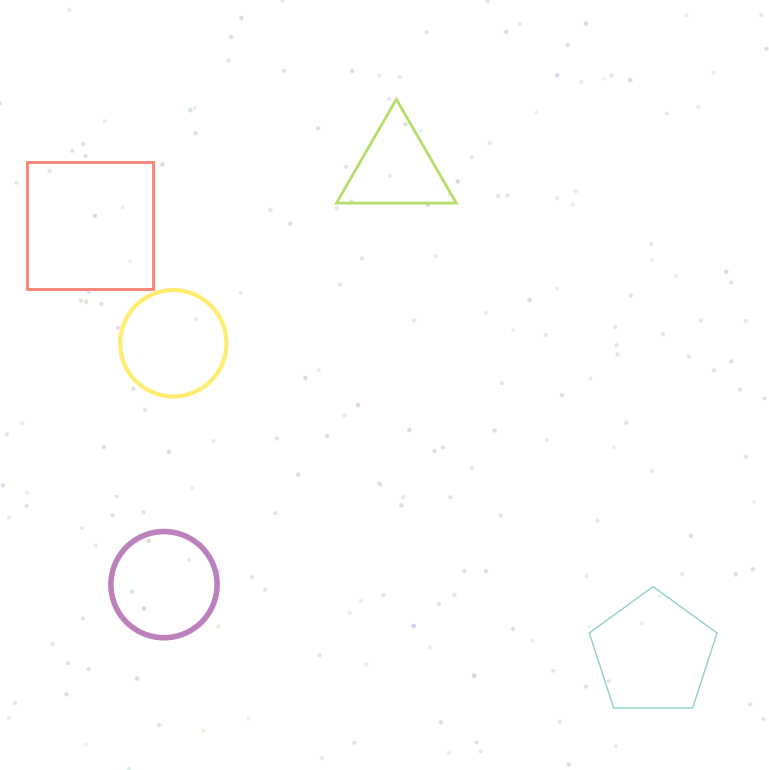[{"shape": "pentagon", "thickness": 0.5, "radius": 0.44, "center": [0.848, 0.151]}, {"shape": "square", "thickness": 1, "radius": 0.41, "center": [0.117, 0.707]}, {"shape": "triangle", "thickness": 1, "radius": 0.45, "center": [0.515, 0.781]}, {"shape": "circle", "thickness": 2, "radius": 0.34, "center": [0.213, 0.241]}, {"shape": "circle", "thickness": 1.5, "radius": 0.35, "center": [0.225, 0.554]}]